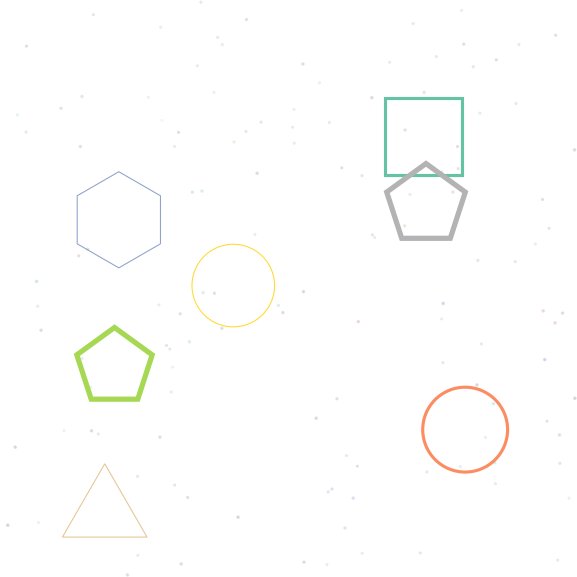[{"shape": "square", "thickness": 1.5, "radius": 0.33, "center": [0.733, 0.763]}, {"shape": "circle", "thickness": 1.5, "radius": 0.37, "center": [0.805, 0.255]}, {"shape": "hexagon", "thickness": 0.5, "radius": 0.42, "center": [0.206, 0.619]}, {"shape": "pentagon", "thickness": 2.5, "radius": 0.34, "center": [0.198, 0.363]}, {"shape": "circle", "thickness": 0.5, "radius": 0.36, "center": [0.404, 0.505]}, {"shape": "triangle", "thickness": 0.5, "radius": 0.42, "center": [0.181, 0.111]}, {"shape": "pentagon", "thickness": 2.5, "radius": 0.36, "center": [0.738, 0.644]}]